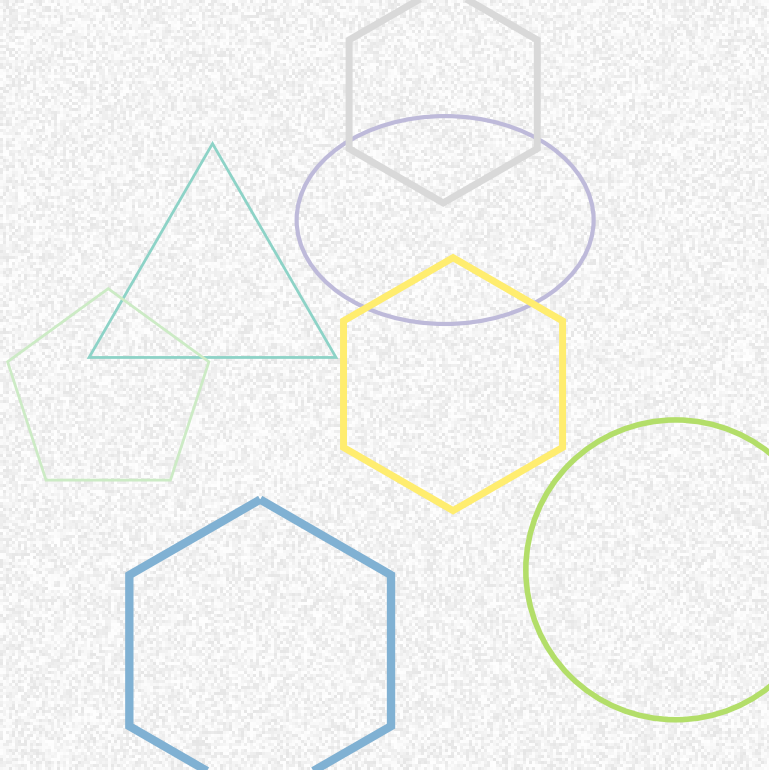[{"shape": "triangle", "thickness": 1, "radius": 0.93, "center": [0.276, 0.628]}, {"shape": "oval", "thickness": 1.5, "radius": 0.96, "center": [0.578, 0.714]}, {"shape": "hexagon", "thickness": 3, "radius": 0.98, "center": [0.338, 0.155]}, {"shape": "circle", "thickness": 2, "radius": 0.97, "center": [0.878, 0.26]}, {"shape": "hexagon", "thickness": 2.5, "radius": 0.71, "center": [0.576, 0.878]}, {"shape": "pentagon", "thickness": 1, "radius": 0.69, "center": [0.141, 0.488]}, {"shape": "hexagon", "thickness": 2.5, "radius": 0.82, "center": [0.588, 0.501]}]